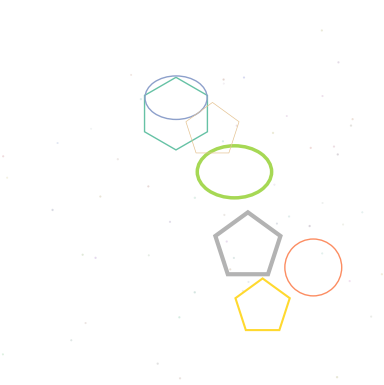[{"shape": "hexagon", "thickness": 1, "radius": 0.47, "center": [0.457, 0.705]}, {"shape": "circle", "thickness": 1, "radius": 0.37, "center": [0.814, 0.305]}, {"shape": "oval", "thickness": 1, "radius": 0.4, "center": [0.457, 0.746]}, {"shape": "oval", "thickness": 2.5, "radius": 0.48, "center": [0.609, 0.554]}, {"shape": "pentagon", "thickness": 1.5, "radius": 0.37, "center": [0.682, 0.203]}, {"shape": "pentagon", "thickness": 0.5, "radius": 0.36, "center": [0.552, 0.661]}, {"shape": "pentagon", "thickness": 3, "radius": 0.44, "center": [0.644, 0.36]}]